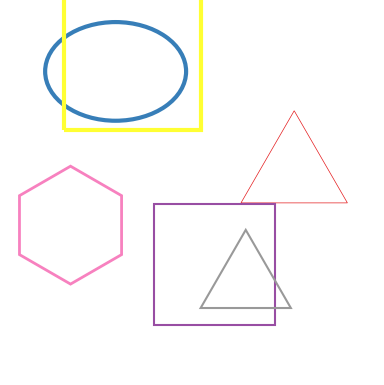[{"shape": "triangle", "thickness": 0.5, "radius": 0.8, "center": [0.764, 0.553]}, {"shape": "oval", "thickness": 3, "radius": 0.92, "center": [0.3, 0.815]}, {"shape": "square", "thickness": 1.5, "radius": 0.79, "center": [0.557, 0.314]}, {"shape": "square", "thickness": 3, "radius": 0.89, "center": [0.344, 0.841]}, {"shape": "hexagon", "thickness": 2, "radius": 0.77, "center": [0.183, 0.415]}, {"shape": "triangle", "thickness": 1.5, "radius": 0.68, "center": [0.638, 0.268]}]